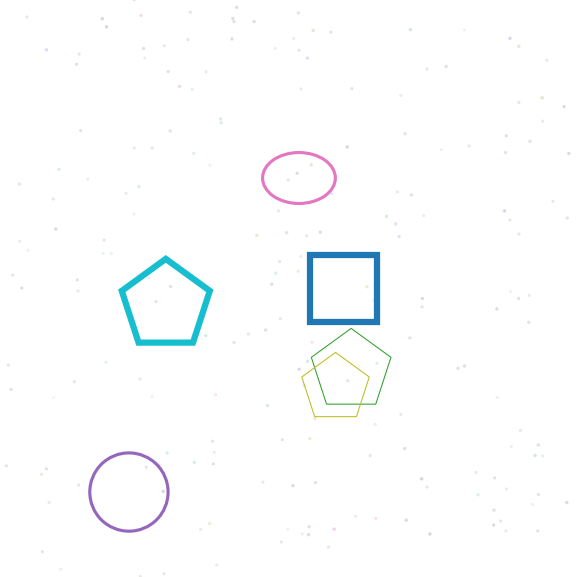[{"shape": "square", "thickness": 3, "radius": 0.29, "center": [0.594, 0.499]}, {"shape": "pentagon", "thickness": 0.5, "radius": 0.36, "center": [0.608, 0.358]}, {"shape": "circle", "thickness": 1.5, "radius": 0.34, "center": [0.223, 0.147]}, {"shape": "oval", "thickness": 1.5, "radius": 0.32, "center": [0.518, 0.691]}, {"shape": "pentagon", "thickness": 0.5, "radius": 0.31, "center": [0.581, 0.327]}, {"shape": "pentagon", "thickness": 3, "radius": 0.4, "center": [0.287, 0.471]}]